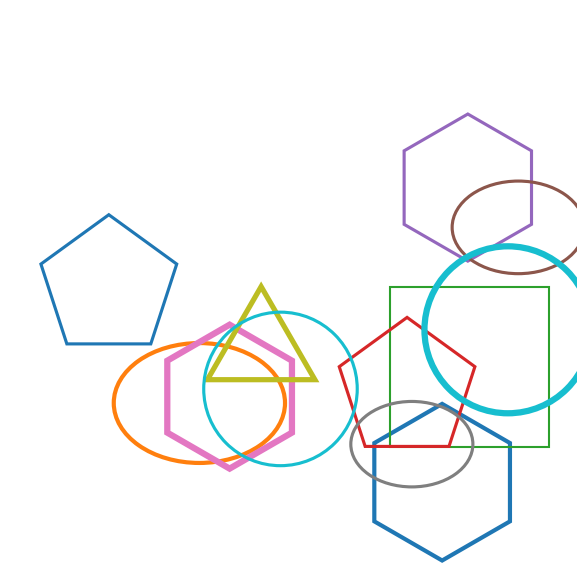[{"shape": "hexagon", "thickness": 2, "radius": 0.68, "center": [0.766, 0.164]}, {"shape": "pentagon", "thickness": 1.5, "radius": 0.62, "center": [0.188, 0.504]}, {"shape": "oval", "thickness": 2, "radius": 0.74, "center": [0.345, 0.301]}, {"shape": "square", "thickness": 1, "radius": 0.69, "center": [0.813, 0.364]}, {"shape": "pentagon", "thickness": 1.5, "radius": 0.62, "center": [0.705, 0.326]}, {"shape": "hexagon", "thickness": 1.5, "radius": 0.64, "center": [0.81, 0.674]}, {"shape": "oval", "thickness": 1.5, "radius": 0.57, "center": [0.897, 0.605]}, {"shape": "hexagon", "thickness": 3, "radius": 0.62, "center": [0.398, 0.312]}, {"shape": "oval", "thickness": 1.5, "radius": 0.53, "center": [0.713, 0.23]}, {"shape": "triangle", "thickness": 2.5, "radius": 0.54, "center": [0.452, 0.395]}, {"shape": "circle", "thickness": 1.5, "radius": 0.66, "center": [0.486, 0.326]}, {"shape": "circle", "thickness": 3, "radius": 0.72, "center": [0.88, 0.428]}]